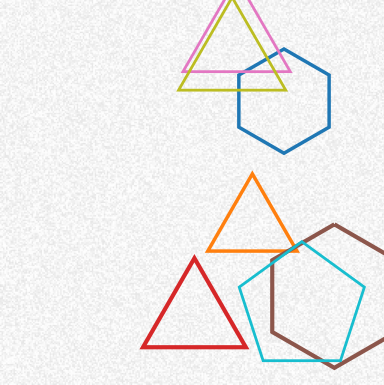[{"shape": "hexagon", "thickness": 2.5, "radius": 0.68, "center": [0.738, 0.737]}, {"shape": "triangle", "thickness": 2.5, "radius": 0.67, "center": [0.655, 0.415]}, {"shape": "triangle", "thickness": 3, "radius": 0.77, "center": [0.505, 0.175]}, {"shape": "hexagon", "thickness": 3, "radius": 0.93, "center": [0.869, 0.231]}, {"shape": "triangle", "thickness": 2, "radius": 0.8, "center": [0.615, 0.894]}, {"shape": "triangle", "thickness": 2, "radius": 0.8, "center": [0.603, 0.846]}, {"shape": "pentagon", "thickness": 2, "radius": 0.85, "center": [0.784, 0.201]}]